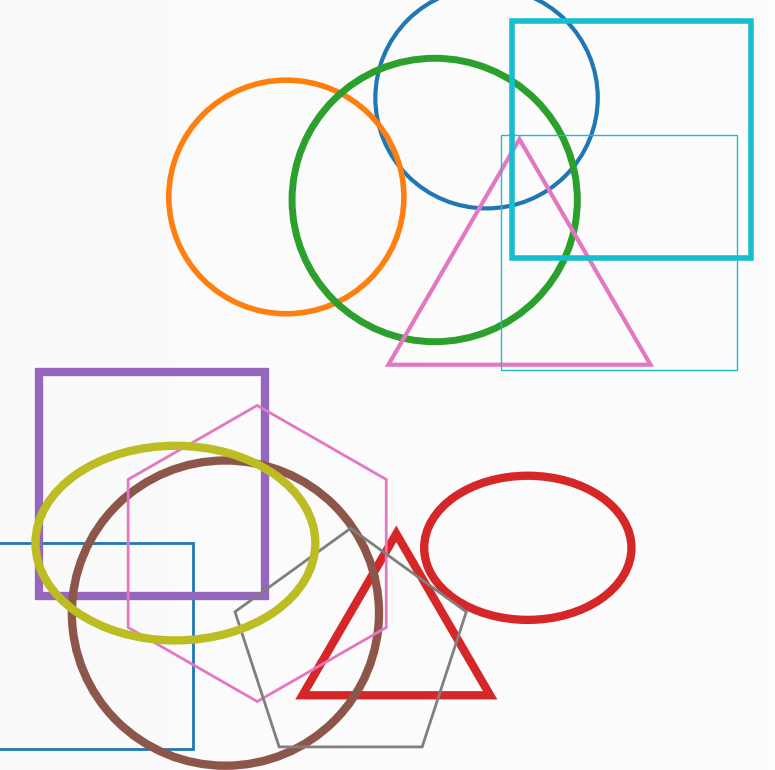[{"shape": "circle", "thickness": 1.5, "radius": 0.72, "center": [0.628, 0.873]}, {"shape": "square", "thickness": 1, "radius": 0.67, "center": [0.115, 0.16]}, {"shape": "circle", "thickness": 2, "radius": 0.76, "center": [0.369, 0.744]}, {"shape": "circle", "thickness": 2.5, "radius": 0.92, "center": [0.561, 0.74]}, {"shape": "triangle", "thickness": 3, "radius": 0.7, "center": [0.511, 0.167]}, {"shape": "oval", "thickness": 3, "radius": 0.67, "center": [0.681, 0.289]}, {"shape": "square", "thickness": 3, "radius": 0.73, "center": [0.196, 0.372]}, {"shape": "circle", "thickness": 3, "radius": 0.99, "center": [0.291, 0.204]}, {"shape": "triangle", "thickness": 1.5, "radius": 0.98, "center": [0.67, 0.624]}, {"shape": "hexagon", "thickness": 1, "radius": 0.96, "center": [0.332, 0.281]}, {"shape": "pentagon", "thickness": 1, "radius": 0.78, "center": [0.452, 0.157]}, {"shape": "oval", "thickness": 3, "radius": 0.9, "center": [0.226, 0.295]}, {"shape": "square", "thickness": 2, "radius": 0.77, "center": [0.815, 0.819]}, {"shape": "square", "thickness": 0.5, "radius": 0.76, "center": [0.799, 0.672]}]